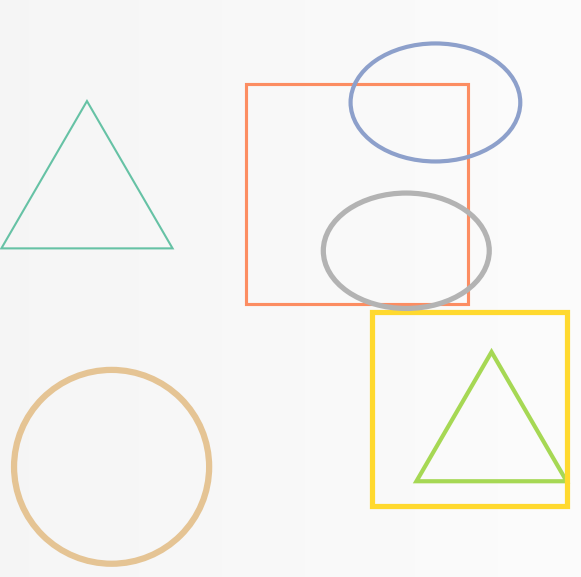[{"shape": "triangle", "thickness": 1, "radius": 0.85, "center": [0.15, 0.654]}, {"shape": "square", "thickness": 1.5, "radius": 0.95, "center": [0.614, 0.664]}, {"shape": "oval", "thickness": 2, "radius": 0.73, "center": [0.749, 0.822]}, {"shape": "triangle", "thickness": 2, "radius": 0.75, "center": [0.846, 0.24]}, {"shape": "square", "thickness": 2.5, "radius": 0.84, "center": [0.808, 0.291]}, {"shape": "circle", "thickness": 3, "radius": 0.84, "center": [0.192, 0.191]}, {"shape": "oval", "thickness": 2.5, "radius": 0.71, "center": [0.699, 0.565]}]